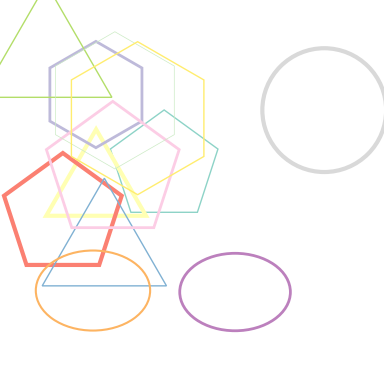[{"shape": "pentagon", "thickness": 1, "radius": 0.73, "center": [0.426, 0.567]}, {"shape": "triangle", "thickness": 3, "radius": 0.75, "center": [0.25, 0.514]}, {"shape": "hexagon", "thickness": 2, "radius": 0.69, "center": [0.249, 0.754]}, {"shape": "pentagon", "thickness": 3, "radius": 0.8, "center": [0.163, 0.442]}, {"shape": "triangle", "thickness": 1, "radius": 0.93, "center": [0.271, 0.351]}, {"shape": "oval", "thickness": 1.5, "radius": 0.74, "center": [0.241, 0.245]}, {"shape": "triangle", "thickness": 1, "radius": 0.98, "center": [0.12, 0.846]}, {"shape": "pentagon", "thickness": 2, "radius": 0.91, "center": [0.293, 0.555]}, {"shape": "circle", "thickness": 3, "radius": 0.8, "center": [0.842, 0.714]}, {"shape": "oval", "thickness": 2, "radius": 0.72, "center": [0.611, 0.241]}, {"shape": "hexagon", "thickness": 0.5, "radius": 0.89, "center": [0.298, 0.739]}, {"shape": "hexagon", "thickness": 1, "radius": 0.99, "center": [0.358, 0.693]}]